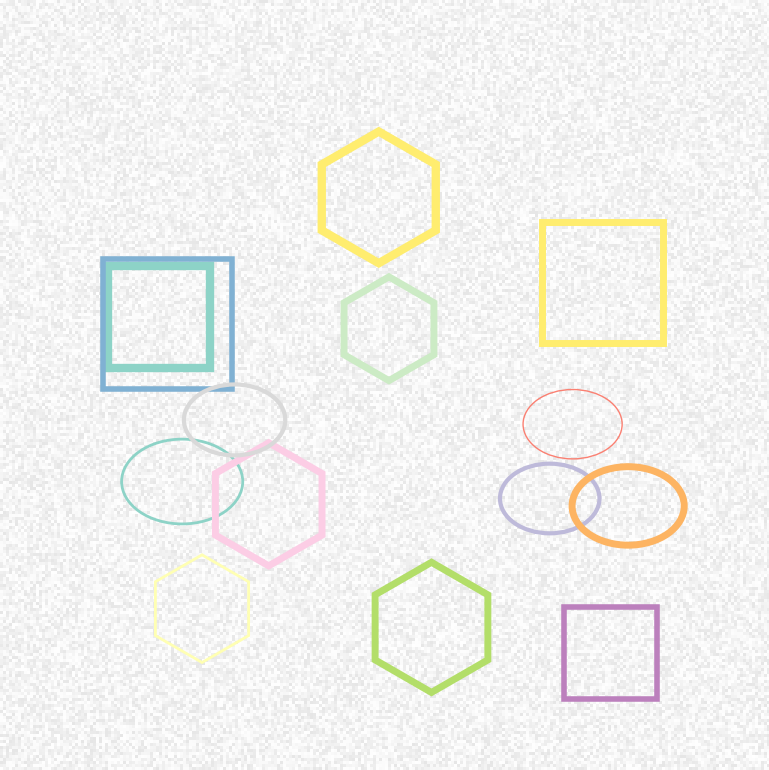[{"shape": "oval", "thickness": 1, "radius": 0.39, "center": [0.237, 0.375]}, {"shape": "square", "thickness": 3, "radius": 0.33, "center": [0.206, 0.588]}, {"shape": "hexagon", "thickness": 1, "radius": 0.35, "center": [0.262, 0.21]}, {"shape": "oval", "thickness": 1.5, "radius": 0.32, "center": [0.714, 0.353]}, {"shape": "oval", "thickness": 0.5, "radius": 0.32, "center": [0.744, 0.449]}, {"shape": "square", "thickness": 2, "radius": 0.42, "center": [0.218, 0.579]}, {"shape": "oval", "thickness": 2.5, "radius": 0.36, "center": [0.816, 0.343]}, {"shape": "hexagon", "thickness": 2.5, "radius": 0.42, "center": [0.56, 0.185]}, {"shape": "hexagon", "thickness": 2.5, "radius": 0.4, "center": [0.349, 0.345]}, {"shape": "oval", "thickness": 1.5, "radius": 0.33, "center": [0.305, 0.455]}, {"shape": "square", "thickness": 2, "radius": 0.3, "center": [0.793, 0.152]}, {"shape": "hexagon", "thickness": 2.5, "radius": 0.34, "center": [0.505, 0.573]}, {"shape": "square", "thickness": 2.5, "radius": 0.39, "center": [0.783, 0.633]}, {"shape": "hexagon", "thickness": 3, "radius": 0.43, "center": [0.492, 0.744]}]